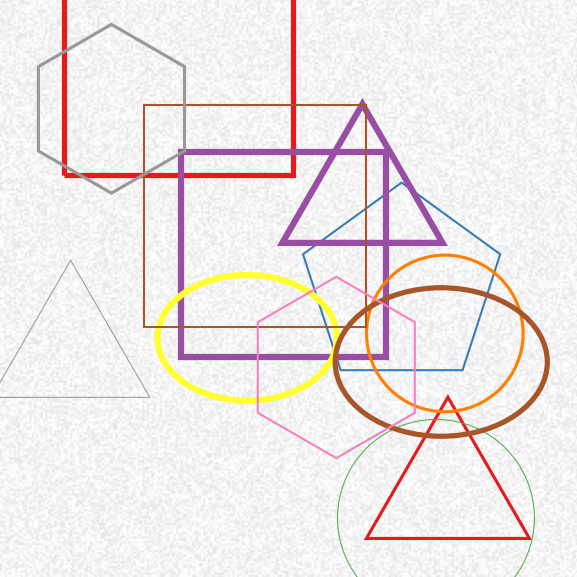[{"shape": "triangle", "thickness": 1.5, "radius": 0.82, "center": [0.776, 0.148]}, {"shape": "square", "thickness": 2.5, "radius": 0.99, "center": [0.309, 0.895]}, {"shape": "pentagon", "thickness": 1, "radius": 0.9, "center": [0.695, 0.503]}, {"shape": "circle", "thickness": 0.5, "radius": 0.85, "center": [0.755, 0.102]}, {"shape": "triangle", "thickness": 3, "radius": 0.8, "center": [0.628, 0.659]}, {"shape": "square", "thickness": 3, "radius": 0.89, "center": [0.491, 0.559]}, {"shape": "circle", "thickness": 1.5, "radius": 0.68, "center": [0.77, 0.422]}, {"shape": "oval", "thickness": 3, "radius": 0.78, "center": [0.428, 0.414]}, {"shape": "square", "thickness": 1, "radius": 0.96, "center": [0.442, 0.625]}, {"shape": "oval", "thickness": 2.5, "radius": 0.92, "center": [0.764, 0.372]}, {"shape": "hexagon", "thickness": 1, "radius": 0.78, "center": [0.582, 0.363]}, {"shape": "triangle", "thickness": 0.5, "radius": 0.79, "center": [0.122, 0.39]}, {"shape": "hexagon", "thickness": 1.5, "radius": 0.73, "center": [0.193, 0.811]}]